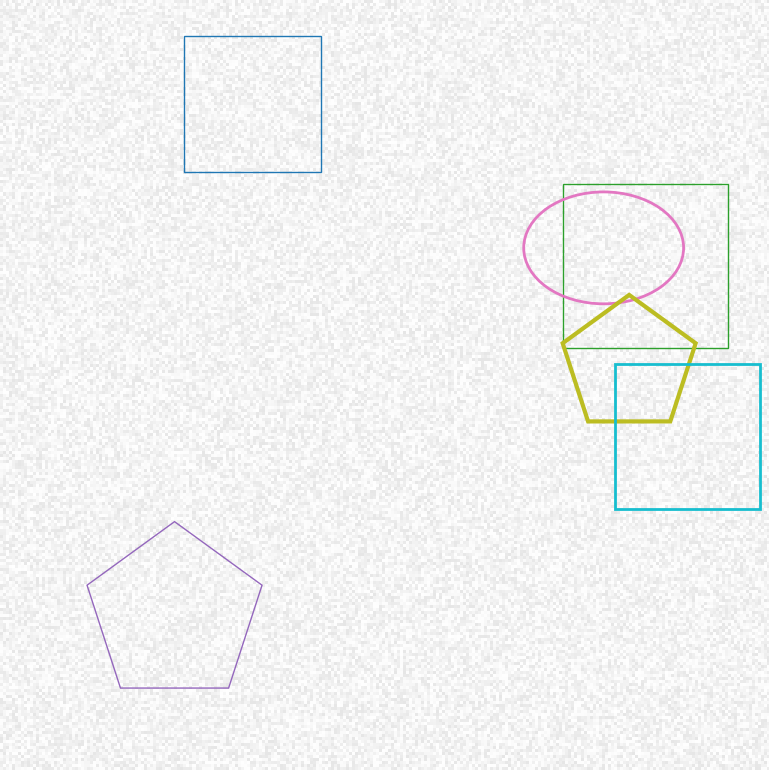[{"shape": "square", "thickness": 0.5, "radius": 0.44, "center": [0.328, 0.864]}, {"shape": "square", "thickness": 0.5, "radius": 0.53, "center": [0.838, 0.654]}, {"shape": "pentagon", "thickness": 0.5, "radius": 0.6, "center": [0.227, 0.203]}, {"shape": "oval", "thickness": 1, "radius": 0.52, "center": [0.784, 0.678]}, {"shape": "pentagon", "thickness": 1.5, "radius": 0.45, "center": [0.817, 0.526]}, {"shape": "square", "thickness": 1, "radius": 0.47, "center": [0.893, 0.433]}]